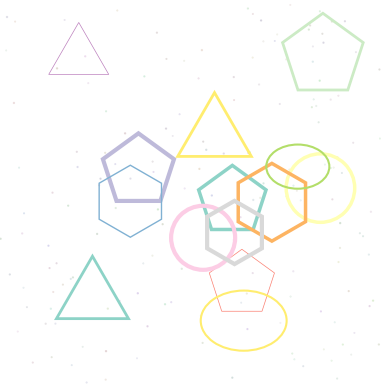[{"shape": "triangle", "thickness": 2, "radius": 0.54, "center": [0.24, 0.226]}, {"shape": "pentagon", "thickness": 2.5, "radius": 0.46, "center": [0.603, 0.478]}, {"shape": "circle", "thickness": 2.5, "radius": 0.44, "center": [0.832, 0.512]}, {"shape": "pentagon", "thickness": 3, "radius": 0.49, "center": [0.36, 0.557]}, {"shape": "pentagon", "thickness": 0.5, "radius": 0.44, "center": [0.628, 0.264]}, {"shape": "hexagon", "thickness": 1, "radius": 0.47, "center": [0.339, 0.477]}, {"shape": "hexagon", "thickness": 2.5, "radius": 0.5, "center": [0.706, 0.475]}, {"shape": "oval", "thickness": 1.5, "radius": 0.41, "center": [0.774, 0.567]}, {"shape": "circle", "thickness": 3, "radius": 0.42, "center": [0.528, 0.382]}, {"shape": "hexagon", "thickness": 3, "radius": 0.41, "center": [0.609, 0.396]}, {"shape": "triangle", "thickness": 0.5, "radius": 0.45, "center": [0.205, 0.852]}, {"shape": "pentagon", "thickness": 2, "radius": 0.55, "center": [0.839, 0.855]}, {"shape": "triangle", "thickness": 2, "radius": 0.55, "center": [0.557, 0.649]}, {"shape": "oval", "thickness": 1.5, "radius": 0.56, "center": [0.633, 0.167]}]